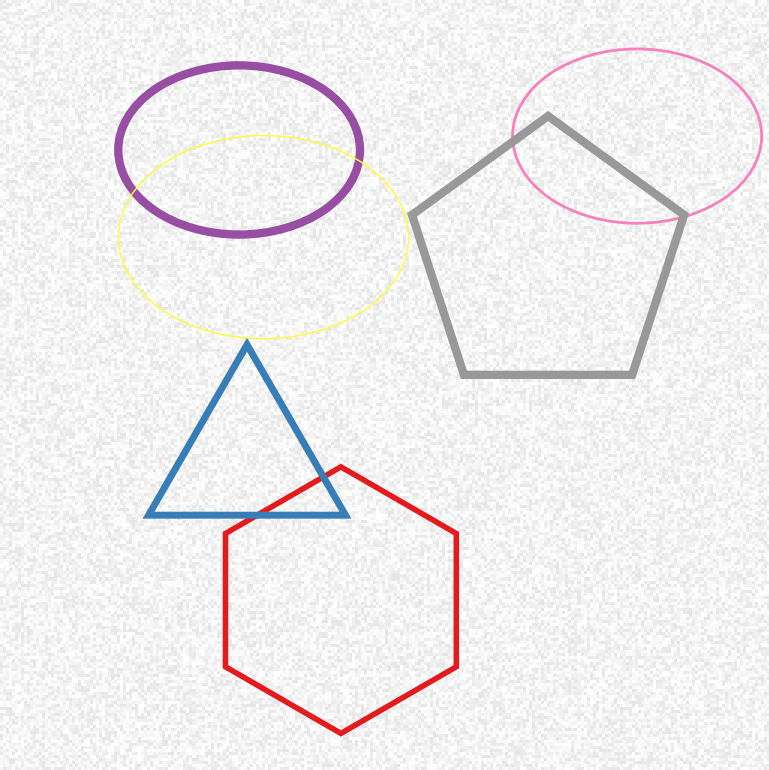[{"shape": "hexagon", "thickness": 2, "radius": 0.87, "center": [0.443, 0.221]}, {"shape": "triangle", "thickness": 2.5, "radius": 0.74, "center": [0.321, 0.405]}, {"shape": "oval", "thickness": 3, "radius": 0.78, "center": [0.311, 0.805]}, {"shape": "oval", "thickness": 0.5, "radius": 0.94, "center": [0.342, 0.692]}, {"shape": "oval", "thickness": 1, "radius": 0.81, "center": [0.827, 0.823]}, {"shape": "pentagon", "thickness": 3, "radius": 0.93, "center": [0.712, 0.663]}]